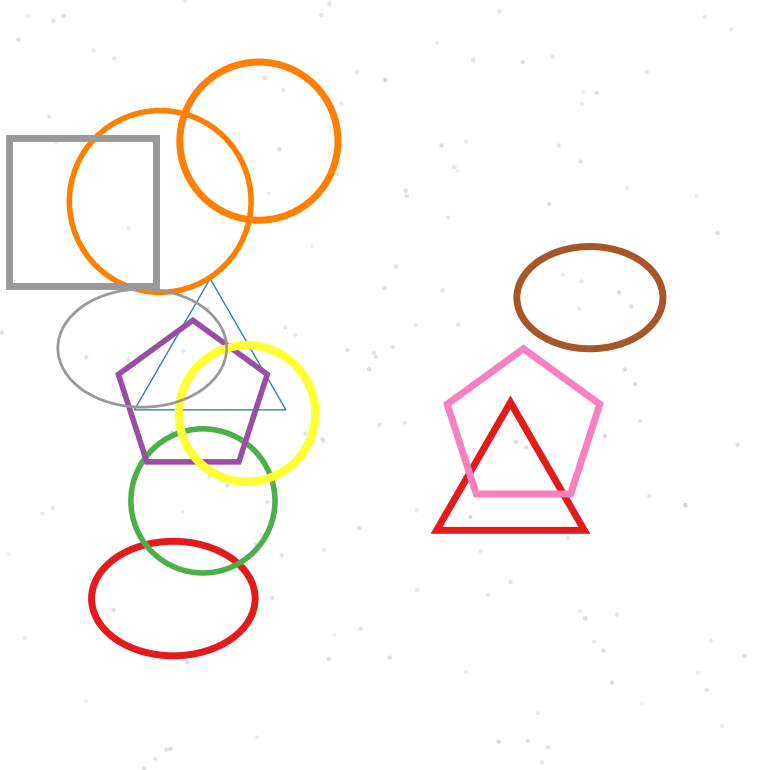[{"shape": "oval", "thickness": 2.5, "radius": 0.53, "center": [0.225, 0.223]}, {"shape": "triangle", "thickness": 2.5, "radius": 0.55, "center": [0.663, 0.367]}, {"shape": "triangle", "thickness": 0.5, "radius": 0.57, "center": [0.273, 0.524]}, {"shape": "circle", "thickness": 2, "radius": 0.47, "center": [0.264, 0.349]}, {"shape": "pentagon", "thickness": 2, "radius": 0.51, "center": [0.25, 0.482]}, {"shape": "circle", "thickness": 2.5, "radius": 0.51, "center": [0.336, 0.817]}, {"shape": "circle", "thickness": 2, "radius": 0.59, "center": [0.208, 0.738]}, {"shape": "circle", "thickness": 3, "radius": 0.44, "center": [0.321, 0.463]}, {"shape": "oval", "thickness": 2.5, "radius": 0.47, "center": [0.766, 0.613]}, {"shape": "pentagon", "thickness": 2.5, "radius": 0.52, "center": [0.68, 0.443]}, {"shape": "oval", "thickness": 1, "radius": 0.55, "center": [0.185, 0.548]}, {"shape": "square", "thickness": 2.5, "radius": 0.48, "center": [0.107, 0.725]}]